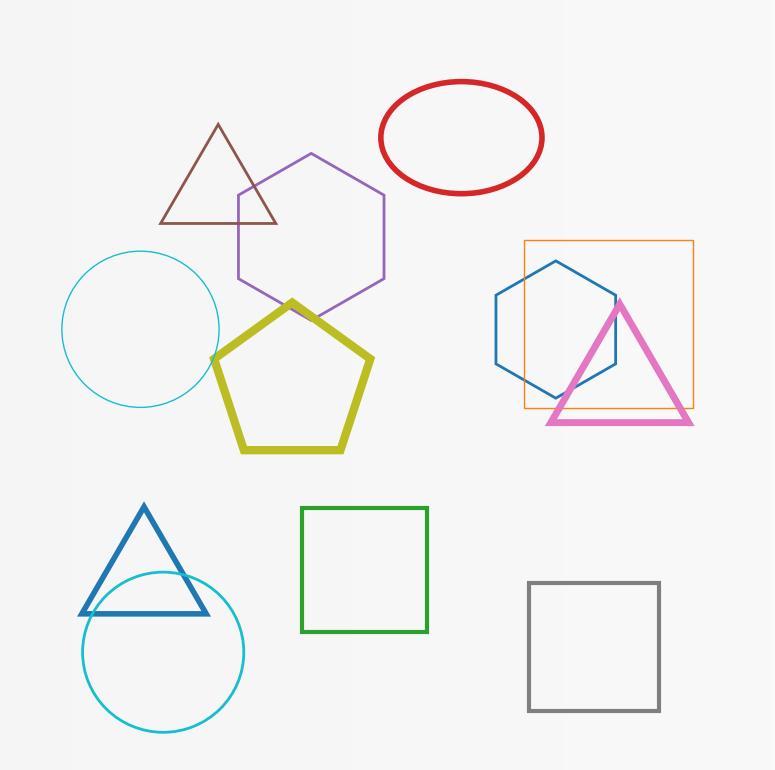[{"shape": "triangle", "thickness": 2, "radius": 0.46, "center": [0.186, 0.249]}, {"shape": "hexagon", "thickness": 1, "radius": 0.45, "center": [0.717, 0.572]}, {"shape": "square", "thickness": 0.5, "radius": 0.54, "center": [0.785, 0.579]}, {"shape": "square", "thickness": 1.5, "radius": 0.4, "center": [0.47, 0.26]}, {"shape": "oval", "thickness": 2, "radius": 0.52, "center": [0.595, 0.821]}, {"shape": "hexagon", "thickness": 1, "radius": 0.54, "center": [0.402, 0.692]}, {"shape": "triangle", "thickness": 1, "radius": 0.43, "center": [0.282, 0.753]}, {"shape": "triangle", "thickness": 2.5, "radius": 0.51, "center": [0.8, 0.502]}, {"shape": "square", "thickness": 1.5, "radius": 0.42, "center": [0.767, 0.16]}, {"shape": "pentagon", "thickness": 3, "radius": 0.53, "center": [0.377, 0.501]}, {"shape": "circle", "thickness": 0.5, "radius": 0.51, "center": [0.181, 0.572]}, {"shape": "circle", "thickness": 1, "radius": 0.52, "center": [0.211, 0.153]}]